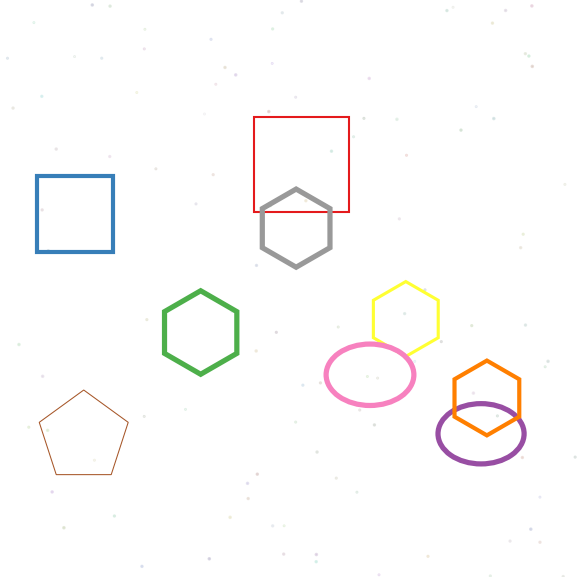[{"shape": "square", "thickness": 1, "radius": 0.41, "center": [0.522, 0.714]}, {"shape": "square", "thickness": 2, "radius": 0.33, "center": [0.13, 0.628]}, {"shape": "hexagon", "thickness": 2.5, "radius": 0.36, "center": [0.347, 0.423]}, {"shape": "oval", "thickness": 2.5, "radius": 0.37, "center": [0.833, 0.248]}, {"shape": "hexagon", "thickness": 2, "radius": 0.32, "center": [0.843, 0.31]}, {"shape": "hexagon", "thickness": 1.5, "radius": 0.32, "center": [0.703, 0.447]}, {"shape": "pentagon", "thickness": 0.5, "radius": 0.4, "center": [0.145, 0.243]}, {"shape": "oval", "thickness": 2.5, "radius": 0.38, "center": [0.641, 0.35]}, {"shape": "hexagon", "thickness": 2.5, "radius": 0.34, "center": [0.513, 0.604]}]